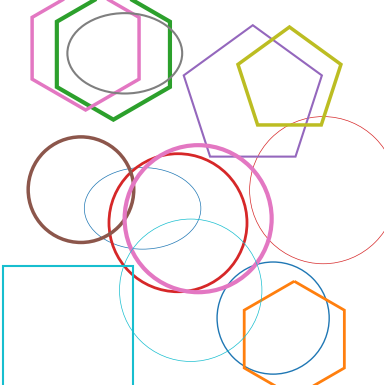[{"shape": "oval", "thickness": 0.5, "radius": 0.76, "center": [0.37, 0.459]}, {"shape": "circle", "thickness": 1, "radius": 0.73, "center": [0.709, 0.174]}, {"shape": "hexagon", "thickness": 2, "radius": 0.75, "center": [0.764, 0.119]}, {"shape": "hexagon", "thickness": 3, "radius": 0.85, "center": [0.295, 0.859]}, {"shape": "circle", "thickness": 0.5, "radius": 0.96, "center": [0.839, 0.506]}, {"shape": "circle", "thickness": 2, "radius": 0.9, "center": [0.462, 0.421]}, {"shape": "pentagon", "thickness": 1.5, "radius": 0.94, "center": [0.657, 0.746]}, {"shape": "circle", "thickness": 2.5, "radius": 0.69, "center": [0.21, 0.507]}, {"shape": "hexagon", "thickness": 2.5, "radius": 0.8, "center": [0.222, 0.875]}, {"shape": "circle", "thickness": 3, "radius": 0.95, "center": [0.515, 0.432]}, {"shape": "oval", "thickness": 1.5, "radius": 0.75, "center": [0.324, 0.861]}, {"shape": "pentagon", "thickness": 2.5, "radius": 0.7, "center": [0.752, 0.789]}, {"shape": "circle", "thickness": 0.5, "radius": 0.92, "center": [0.495, 0.246]}, {"shape": "square", "thickness": 1.5, "radius": 0.85, "center": [0.176, 0.14]}]